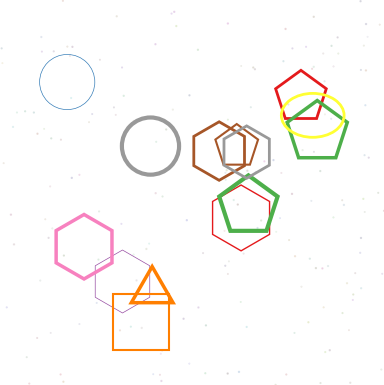[{"shape": "pentagon", "thickness": 2, "radius": 0.35, "center": [0.782, 0.748]}, {"shape": "hexagon", "thickness": 1, "radius": 0.43, "center": [0.626, 0.434]}, {"shape": "circle", "thickness": 0.5, "radius": 0.36, "center": [0.175, 0.787]}, {"shape": "pentagon", "thickness": 3, "radius": 0.4, "center": [0.645, 0.465]}, {"shape": "pentagon", "thickness": 2.5, "radius": 0.41, "center": [0.824, 0.657]}, {"shape": "hexagon", "thickness": 0.5, "radius": 0.41, "center": [0.318, 0.269]}, {"shape": "triangle", "thickness": 2.5, "radius": 0.31, "center": [0.395, 0.245]}, {"shape": "square", "thickness": 1.5, "radius": 0.36, "center": [0.367, 0.165]}, {"shape": "oval", "thickness": 2, "radius": 0.41, "center": [0.812, 0.7]}, {"shape": "pentagon", "thickness": 1.5, "radius": 0.29, "center": [0.615, 0.62]}, {"shape": "hexagon", "thickness": 2, "radius": 0.38, "center": [0.569, 0.608]}, {"shape": "hexagon", "thickness": 2.5, "radius": 0.42, "center": [0.218, 0.359]}, {"shape": "hexagon", "thickness": 2, "radius": 0.34, "center": [0.641, 0.605]}, {"shape": "circle", "thickness": 3, "radius": 0.37, "center": [0.391, 0.621]}]